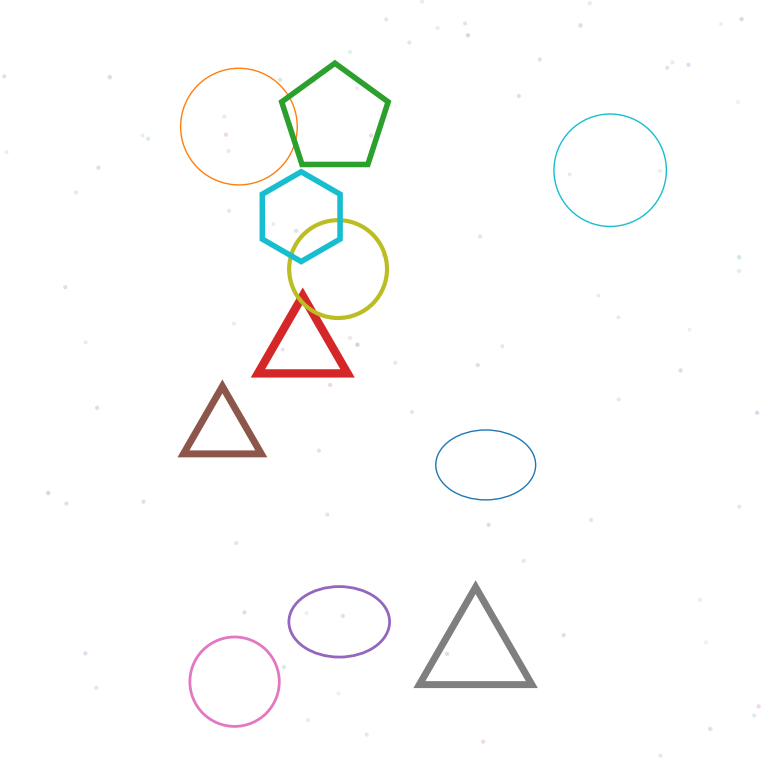[{"shape": "oval", "thickness": 0.5, "radius": 0.32, "center": [0.631, 0.396]}, {"shape": "circle", "thickness": 0.5, "radius": 0.38, "center": [0.31, 0.836]}, {"shape": "pentagon", "thickness": 2, "radius": 0.36, "center": [0.435, 0.845]}, {"shape": "triangle", "thickness": 3, "radius": 0.34, "center": [0.393, 0.549]}, {"shape": "oval", "thickness": 1, "radius": 0.33, "center": [0.441, 0.192]}, {"shape": "triangle", "thickness": 2.5, "radius": 0.29, "center": [0.289, 0.44]}, {"shape": "circle", "thickness": 1, "radius": 0.29, "center": [0.305, 0.115]}, {"shape": "triangle", "thickness": 2.5, "radius": 0.42, "center": [0.618, 0.153]}, {"shape": "circle", "thickness": 1.5, "radius": 0.32, "center": [0.439, 0.651]}, {"shape": "hexagon", "thickness": 2, "radius": 0.29, "center": [0.391, 0.719]}, {"shape": "circle", "thickness": 0.5, "radius": 0.37, "center": [0.792, 0.779]}]